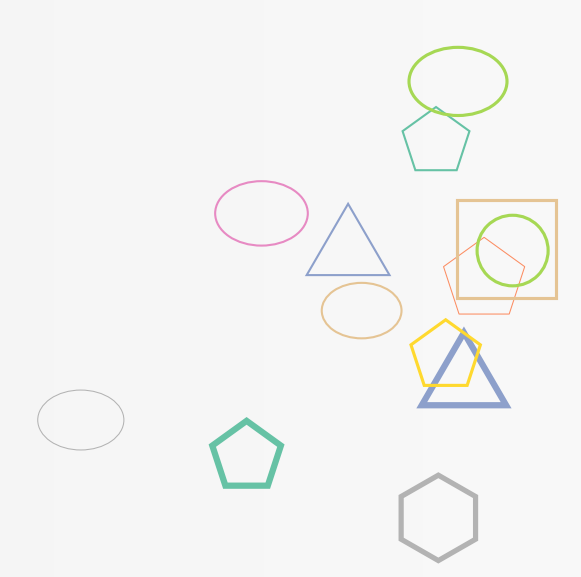[{"shape": "pentagon", "thickness": 3, "radius": 0.31, "center": [0.424, 0.208]}, {"shape": "pentagon", "thickness": 1, "radius": 0.3, "center": [0.75, 0.753]}, {"shape": "pentagon", "thickness": 0.5, "radius": 0.37, "center": [0.833, 0.515]}, {"shape": "triangle", "thickness": 3, "radius": 0.42, "center": [0.798, 0.339]}, {"shape": "triangle", "thickness": 1, "radius": 0.41, "center": [0.599, 0.564]}, {"shape": "oval", "thickness": 1, "radius": 0.4, "center": [0.45, 0.63]}, {"shape": "oval", "thickness": 1.5, "radius": 0.42, "center": [0.788, 0.858]}, {"shape": "circle", "thickness": 1.5, "radius": 0.31, "center": [0.882, 0.565]}, {"shape": "pentagon", "thickness": 1.5, "radius": 0.31, "center": [0.767, 0.383]}, {"shape": "oval", "thickness": 1, "radius": 0.34, "center": [0.622, 0.461]}, {"shape": "square", "thickness": 1.5, "radius": 0.42, "center": [0.871, 0.568]}, {"shape": "hexagon", "thickness": 2.5, "radius": 0.37, "center": [0.754, 0.102]}, {"shape": "oval", "thickness": 0.5, "radius": 0.37, "center": [0.139, 0.272]}]